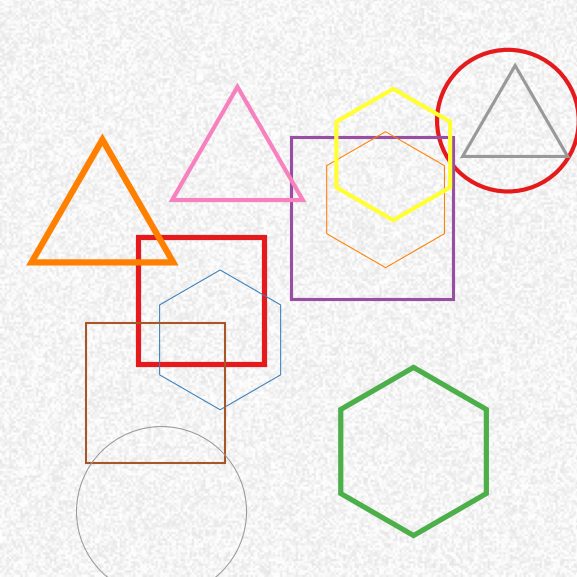[{"shape": "square", "thickness": 2.5, "radius": 0.55, "center": [0.348, 0.479]}, {"shape": "circle", "thickness": 2, "radius": 0.61, "center": [0.879, 0.79]}, {"shape": "hexagon", "thickness": 0.5, "radius": 0.61, "center": [0.381, 0.411]}, {"shape": "hexagon", "thickness": 2.5, "radius": 0.73, "center": [0.716, 0.217]}, {"shape": "square", "thickness": 1.5, "radius": 0.7, "center": [0.644, 0.622]}, {"shape": "triangle", "thickness": 3, "radius": 0.71, "center": [0.177, 0.616]}, {"shape": "hexagon", "thickness": 0.5, "radius": 0.59, "center": [0.668, 0.653]}, {"shape": "hexagon", "thickness": 2, "radius": 0.57, "center": [0.681, 0.732]}, {"shape": "square", "thickness": 1, "radius": 0.6, "center": [0.269, 0.319]}, {"shape": "triangle", "thickness": 2, "radius": 0.65, "center": [0.411, 0.718]}, {"shape": "circle", "thickness": 0.5, "radius": 0.74, "center": [0.28, 0.113]}, {"shape": "triangle", "thickness": 1.5, "radius": 0.53, "center": [0.892, 0.781]}]